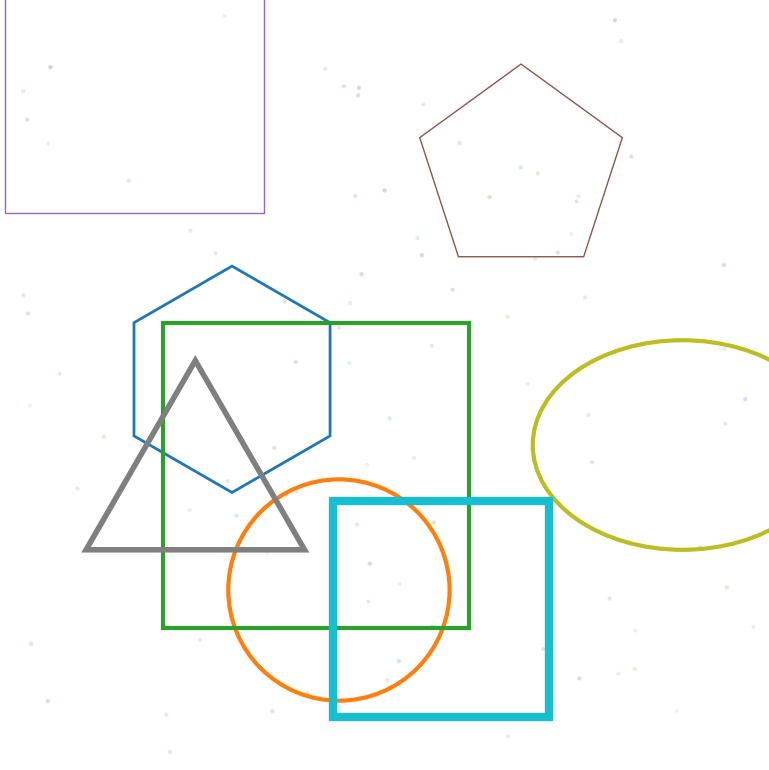[{"shape": "hexagon", "thickness": 1, "radius": 0.74, "center": [0.301, 0.507]}, {"shape": "circle", "thickness": 1.5, "radius": 0.72, "center": [0.44, 0.234]}, {"shape": "square", "thickness": 1.5, "radius": 0.99, "center": [0.411, 0.382]}, {"shape": "square", "thickness": 0.5, "radius": 0.84, "center": [0.175, 0.891]}, {"shape": "pentagon", "thickness": 0.5, "radius": 0.69, "center": [0.677, 0.778]}, {"shape": "triangle", "thickness": 2, "radius": 0.82, "center": [0.254, 0.368]}, {"shape": "oval", "thickness": 1.5, "radius": 0.97, "center": [0.886, 0.422]}, {"shape": "square", "thickness": 3, "radius": 0.7, "center": [0.572, 0.209]}]